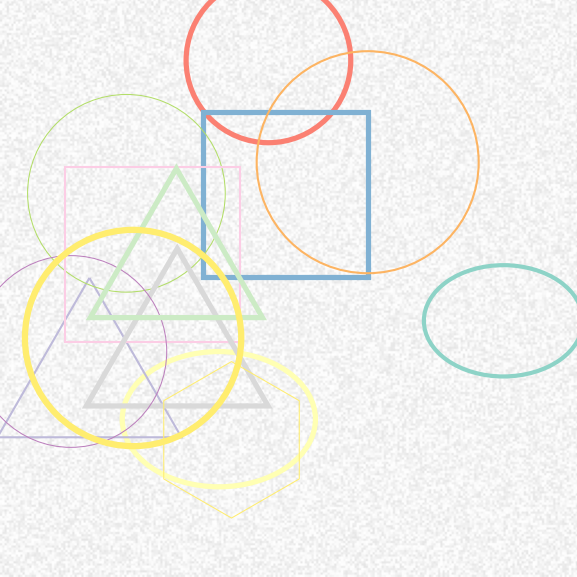[{"shape": "oval", "thickness": 2, "radius": 0.69, "center": [0.872, 0.444]}, {"shape": "oval", "thickness": 2.5, "radius": 0.84, "center": [0.379, 0.273]}, {"shape": "triangle", "thickness": 1, "radius": 0.92, "center": [0.155, 0.334]}, {"shape": "circle", "thickness": 2.5, "radius": 0.71, "center": [0.465, 0.895]}, {"shape": "square", "thickness": 2.5, "radius": 0.71, "center": [0.495, 0.662]}, {"shape": "circle", "thickness": 1, "radius": 0.96, "center": [0.637, 0.718]}, {"shape": "circle", "thickness": 0.5, "radius": 0.86, "center": [0.219, 0.664]}, {"shape": "square", "thickness": 1, "radius": 0.76, "center": [0.263, 0.558]}, {"shape": "triangle", "thickness": 2.5, "radius": 0.91, "center": [0.307, 0.387]}, {"shape": "circle", "thickness": 0.5, "radius": 0.83, "center": [0.123, 0.391]}, {"shape": "triangle", "thickness": 2.5, "radius": 0.86, "center": [0.305, 0.535]}, {"shape": "hexagon", "thickness": 0.5, "radius": 0.68, "center": [0.401, 0.238]}, {"shape": "circle", "thickness": 3, "radius": 0.94, "center": [0.23, 0.414]}]